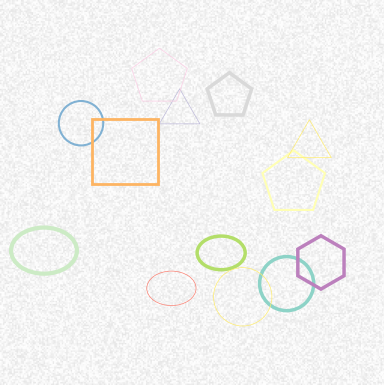[{"shape": "circle", "thickness": 2.5, "radius": 0.35, "center": [0.745, 0.263]}, {"shape": "pentagon", "thickness": 1.5, "radius": 0.43, "center": [0.763, 0.524]}, {"shape": "triangle", "thickness": 0.5, "radius": 0.3, "center": [0.467, 0.709]}, {"shape": "oval", "thickness": 0.5, "radius": 0.32, "center": [0.445, 0.251]}, {"shape": "circle", "thickness": 1.5, "radius": 0.29, "center": [0.21, 0.68]}, {"shape": "square", "thickness": 2, "radius": 0.43, "center": [0.325, 0.607]}, {"shape": "oval", "thickness": 2.5, "radius": 0.31, "center": [0.574, 0.343]}, {"shape": "pentagon", "thickness": 0.5, "radius": 0.38, "center": [0.414, 0.799]}, {"shape": "pentagon", "thickness": 2.5, "radius": 0.3, "center": [0.596, 0.751]}, {"shape": "hexagon", "thickness": 2.5, "radius": 0.35, "center": [0.834, 0.318]}, {"shape": "oval", "thickness": 3, "radius": 0.43, "center": [0.114, 0.349]}, {"shape": "triangle", "thickness": 0.5, "radius": 0.33, "center": [0.804, 0.623]}, {"shape": "circle", "thickness": 0.5, "radius": 0.38, "center": [0.63, 0.229]}]